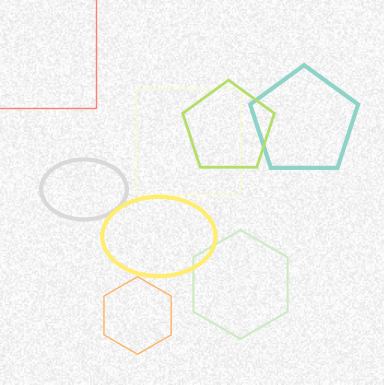[{"shape": "pentagon", "thickness": 3, "radius": 0.74, "center": [0.79, 0.683]}, {"shape": "square", "thickness": 0.5, "radius": 0.68, "center": [0.489, 0.633]}, {"shape": "square", "thickness": 1, "radius": 0.73, "center": [0.103, 0.866]}, {"shape": "hexagon", "thickness": 1, "radius": 0.5, "center": [0.357, 0.181]}, {"shape": "pentagon", "thickness": 2, "radius": 0.63, "center": [0.594, 0.667]}, {"shape": "oval", "thickness": 3, "radius": 0.56, "center": [0.218, 0.508]}, {"shape": "hexagon", "thickness": 1.5, "radius": 0.71, "center": [0.625, 0.261]}, {"shape": "oval", "thickness": 3, "radius": 0.74, "center": [0.413, 0.386]}]